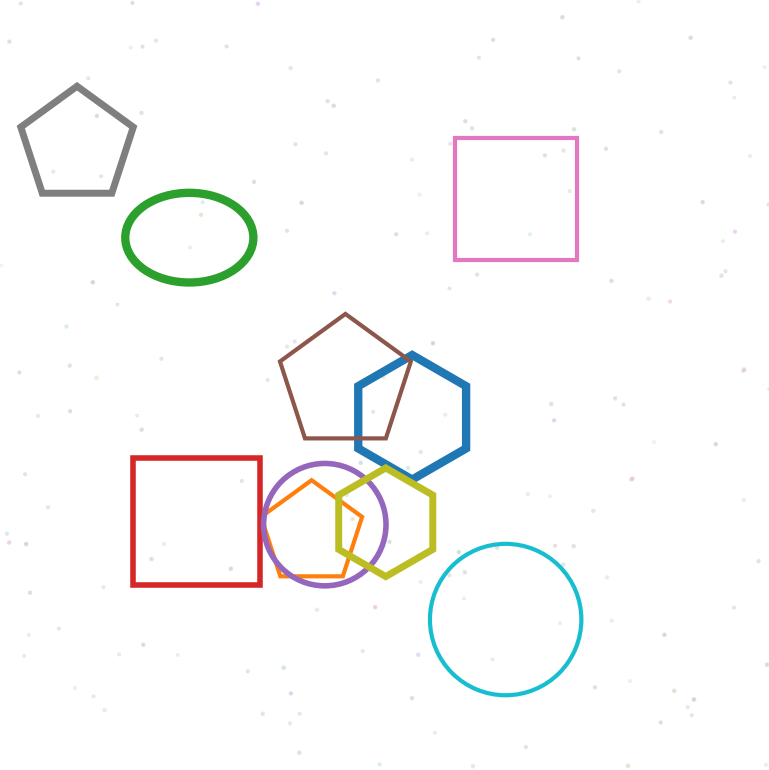[{"shape": "hexagon", "thickness": 3, "radius": 0.4, "center": [0.535, 0.458]}, {"shape": "pentagon", "thickness": 1.5, "radius": 0.35, "center": [0.405, 0.307]}, {"shape": "oval", "thickness": 3, "radius": 0.42, "center": [0.246, 0.691]}, {"shape": "square", "thickness": 2, "radius": 0.41, "center": [0.255, 0.322]}, {"shape": "circle", "thickness": 2, "radius": 0.4, "center": [0.422, 0.319]}, {"shape": "pentagon", "thickness": 1.5, "radius": 0.45, "center": [0.449, 0.503]}, {"shape": "square", "thickness": 1.5, "radius": 0.4, "center": [0.67, 0.741]}, {"shape": "pentagon", "thickness": 2.5, "radius": 0.38, "center": [0.1, 0.811]}, {"shape": "hexagon", "thickness": 2.5, "radius": 0.35, "center": [0.501, 0.322]}, {"shape": "circle", "thickness": 1.5, "radius": 0.49, "center": [0.657, 0.195]}]